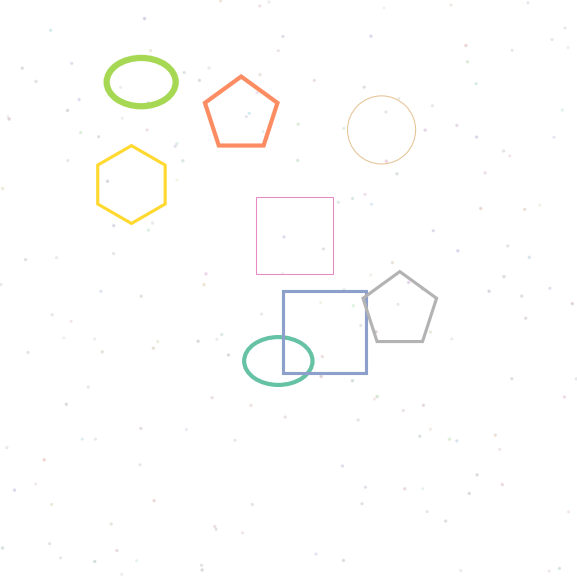[{"shape": "oval", "thickness": 2, "radius": 0.3, "center": [0.482, 0.374]}, {"shape": "pentagon", "thickness": 2, "radius": 0.33, "center": [0.418, 0.801]}, {"shape": "square", "thickness": 1.5, "radius": 0.36, "center": [0.563, 0.424]}, {"shape": "square", "thickness": 0.5, "radius": 0.33, "center": [0.51, 0.591]}, {"shape": "oval", "thickness": 3, "radius": 0.3, "center": [0.244, 0.857]}, {"shape": "hexagon", "thickness": 1.5, "radius": 0.34, "center": [0.228, 0.68]}, {"shape": "circle", "thickness": 0.5, "radius": 0.29, "center": [0.661, 0.774]}, {"shape": "pentagon", "thickness": 1.5, "radius": 0.33, "center": [0.692, 0.462]}]